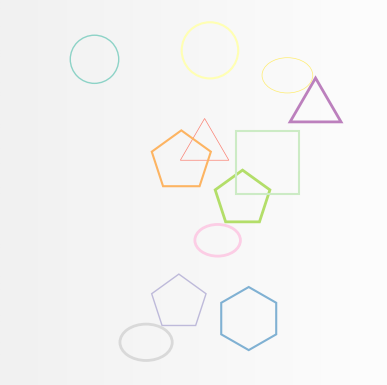[{"shape": "circle", "thickness": 1, "radius": 0.31, "center": [0.244, 0.846]}, {"shape": "circle", "thickness": 1.5, "radius": 0.36, "center": [0.542, 0.869]}, {"shape": "pentagon", "thickness": 1, "radius": 0.37, "center": [0.462, 0.214]}, {"shape": "triangle", "thickness": 0.5, "radius": 0.36, "center": [0.528, 0.62]}, {"shape": "hexagon", "thickness": 1.5, "radius": 0.41, "center": [0.642, 0.173]}, {"shape": "pentagon", "thickness": 1.5, "radius": 0.4, "center": [0.468, 0.581]}, {"shape": "pentagon", "thickness": 2, "radius": 0.37, "center": [0.626, 0.484]}, {"shape": "oval", "thickness": 2, "radius": 0.29, "center": [0.562, 0.376]}, {"shape": "oval", "thickness": 2, "radius": 0.34, "center": [0.377, 0.111]}, {"shape": "triangle", "thickness": 2, "radius": 0.38, "center": [0.814, 0.721]}, {"shape": "square", "thickness": 1.5, "radius": 0.41, "center": [0.691, 0.578]}, {"shape": "oval", "thickness": 0.5, "radius": 0.33, "center": [0.742, 0.804]}]